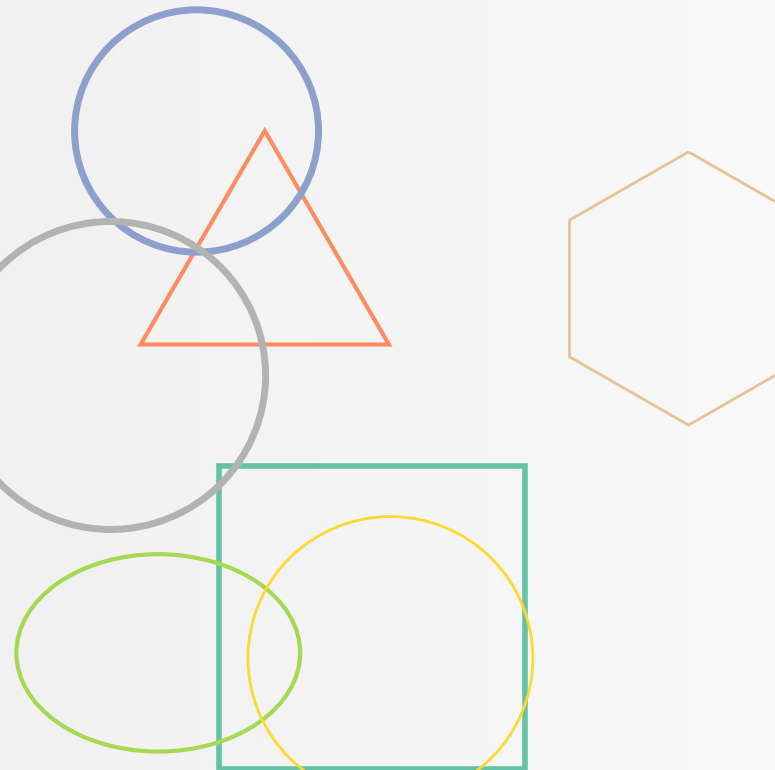[{"shape": "square", "thickness": 2, "radius": 0.99, "center": [0.48, 0.198]}, {"shape": "triangle", "thickness": 1.5, "radius": 0.93, "center": [0.342, 0.645]}, {"shape": "circle", "thickness": 2.5, "radius": 0.79, "center": [0.254, 0.83]}, {"shape": "oval", "thickness": 1.5, "radius": 0.92, "center": [0.204, 0.152]}, {"shape": "circle", "thickness": 1, "radius": 0.92, "center": [0.504, 0.145]}, {"shape": "hexagon", "thickness": 1, "radius": 0.89, "center": [0.888, 0.625]}, {"shape": "circle", "thickness": 2.5, "radius": 1.0, "center": [0.143, 0.512]}]